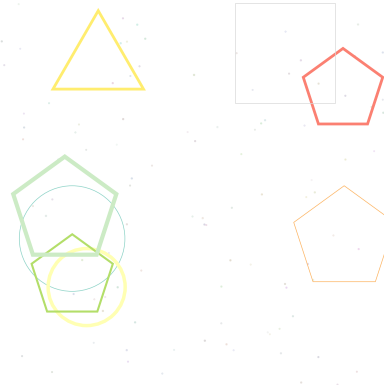[{"shape": "circle", "thickness": 0.5, "radius": 0.69, "center": [0.187, 0.38]}, {"shape": "circle", "thickness": 2.5, "radius": 0.5, "center": [0.225, 0.254]}, {"shape": "pentagon", "thickness": 2, "radius": 0.54, "center": [0.891, 0.766]}, {"shape": "pentagon", "thickness": 0.5, "radius": 0.69, "center": [0.894, 0.38]}, {"shape": "pentagon", "thickness": 1.5, "radius": 0.55, "center": [0.188, 0.281]}, {"shape": "square", "thickness": 0.5, "radius": 0.65, "center": [0.741, 0.863]}, {"shape": "pentagon", "thickness": 3, "radius": 0.7, "center": [0.168, 0.452]}, {"shape": "triangle", "thickness": 2, "radius": 0.68, "center": [0.255, 0.836]}]